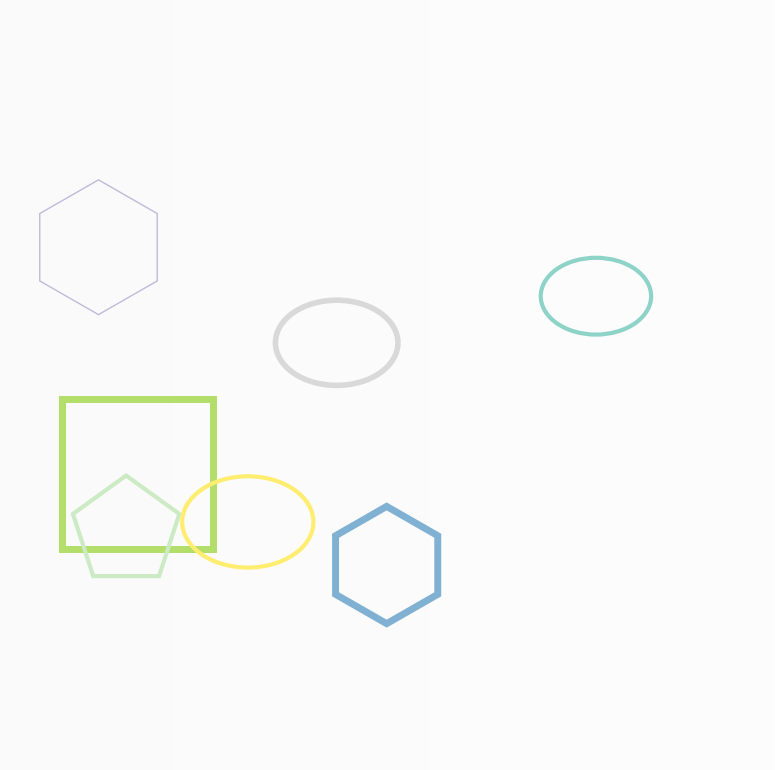[{"shape": "oval", "thickness": 1.5, "radius": 0.36, "center": [0.769, 0.615]}, {"shape": "hexagon", "thickness": 0.5, "radius": 0.44, "center": [0.127, 0.679]}, {"shape": "hexagon", "thickness": 2.5, "radius": 0.38, "center": [0.499, 0.266]}, {"shape": "square", "thickness": 2.5, "radius": 0.49, "center": [0.178, 0.384]}, {"shape": "oval", "thickness": 2, "radius": 0.4, "center": [0.434, 0.555]}, {"shape": "pentagon", "thickness": 1.5, "radius": 0.36, "center": [0.163, 0.31]}, {"shape": "oval", "thickness": 1.5, "radius": 0.42, "center": [0.32, 0.322]}]